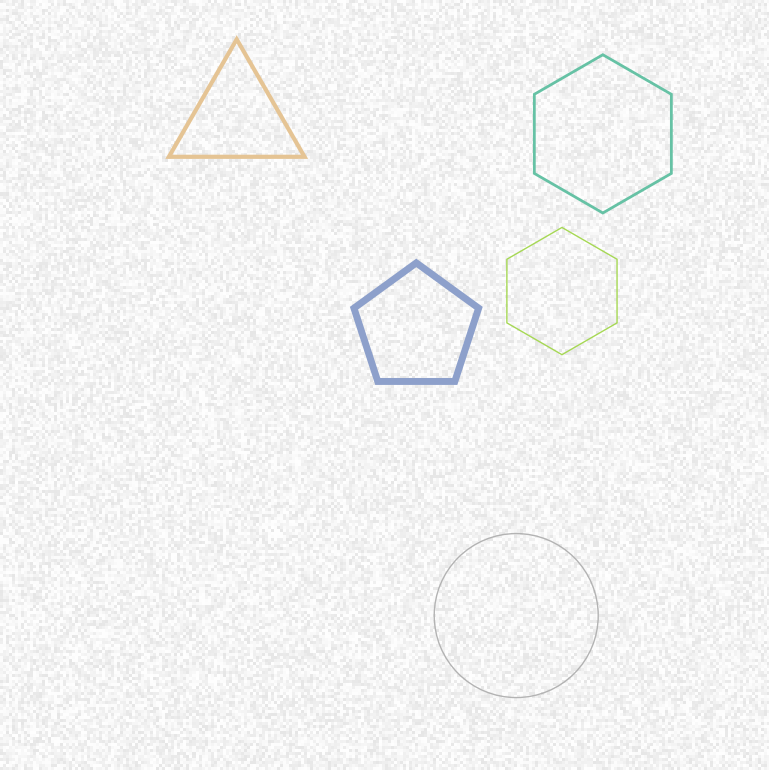[{"shape": "hexagon", "thickness": 1, "radius": 0.51, "center": [0.783, 0.826]}, {"shape": "pentagon", "thickness": 2.5, "radius": 0.43, "center": [0.541, 0.573]}, {"shape": "hexagon", "thickness": 0.5, "radius": 0.41, "center": [0.73, 0.622]}, {"shape": "triangle", "thickness": 1.5, "radius": 0.51, "center": [0.307, 0.847]}, {"shape": "circle", "thickness": 0.5, "radius": 0.53, "center": [0.67, 0.201]}]